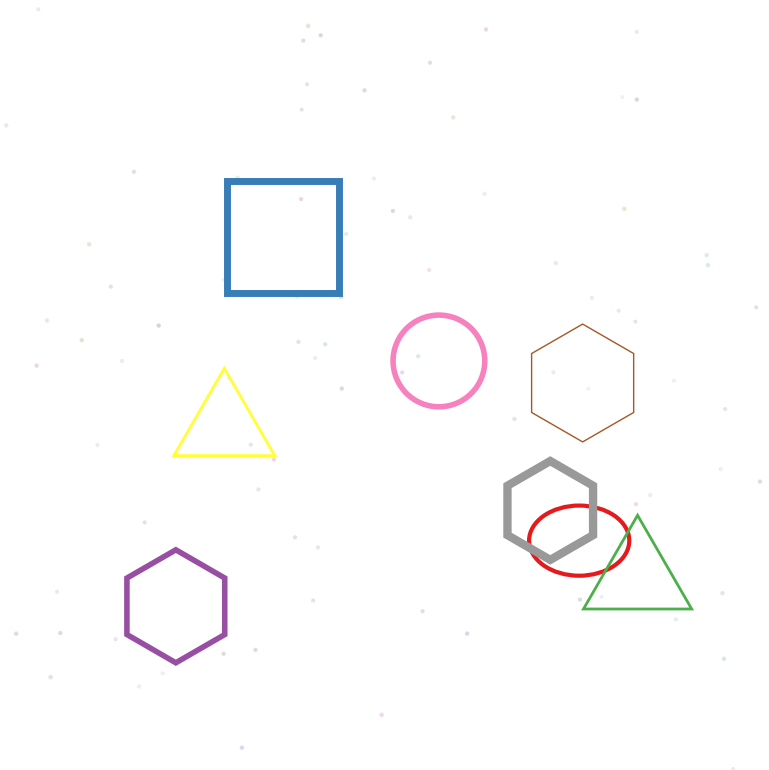[{"shape": "oval", "thickness": 1.5, "radius": 0.33, "center": [0.752, 0.298]}, {"shape": "square", "thickness": 2.5, "radius": 0.36, "center": [0.368, 0.692]}, {"shape": "triangle", "thickness": 1, "radius": 0.41, "center": [0.828, 0.25]}, {"shape": "hexagon", "thickness": 2, "radius": 0.37, "center": [0.228, 0.213]}, {"shape": "triangle", "thickness": 1, "radius": 0.38, "center": [0.291, 0.446]}, {"shape": "hexagon", "thickness": 0.5, "radius": 0.38, "center": [0.757, 0.503]}, {"shape": "circle", "thickness": 2, "radius": 0.3, "center": [0.57, 0.531]}, {"shape": "hexagon", "thickness": 3, "radius": 0.32, "center": [0.715, 0.337]}]